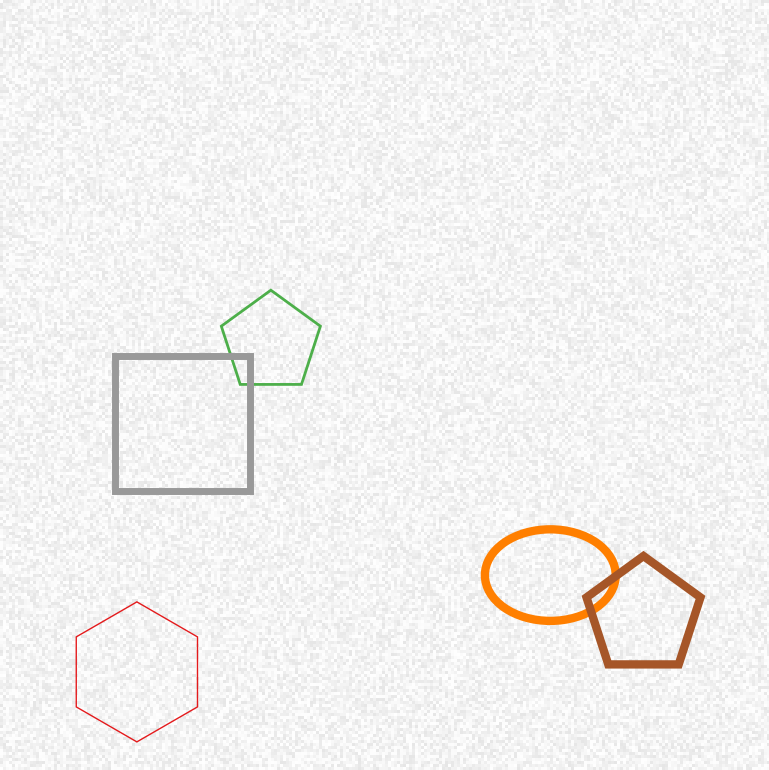[{"shape": "hexagon", "thickness": 0.5, "radius": 0.45, "center": [0.178, 0.127]}, {"shape": "pentagon", "thickness": 1, "radius": 0.34, "center": [0.352, 0.555]}, {"shape": "oval", "thickness": 3, "radius": 0.42, "center": [0.715, 0.253]}, {"shape": "pentagon", "thickness": 3, "radius": 0.39, "center": [0.836, 0.2]}, {"shape": "square", "thickness": 2.5, "radius": 0.44, "center": [0.237, 0.45]}]